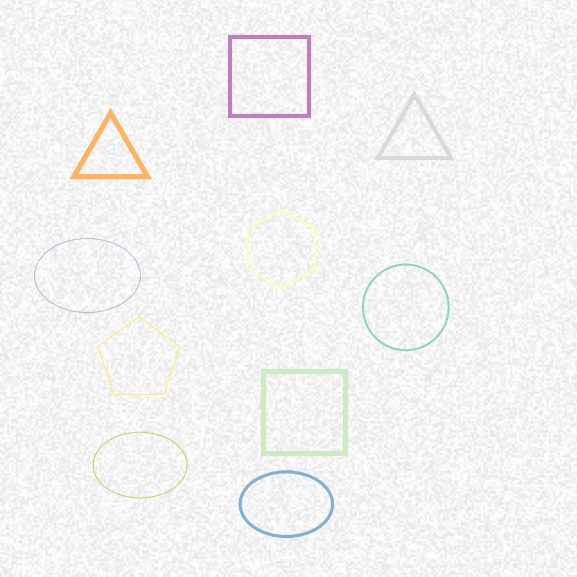[{"shape": "circle", "thickness": 1, "radius": 0.37, "center": [0.703, 0.467]}, {"shape": "hexagon", "thickness": 1, "radius": 0.34, "center": [0.488, 0.568]}, {"shape": "oval", "thickness": 0.5, "radius": 0.46, "center": [0.151, 0.522]}, {"shape": "oval", "thickness": 1.5, "radius": 0.4, "center": [0.496, 0.126]}, {"shape": "triangle", "thickness": 2.5, "radius": 0.37, "center": [0.192, 0.73]}, {"shape": "oval", "thickness": 0.5, "radius": 0.41, "center": [0.243, 0.194]}, {"shape": "triangle", "thickness": 2, "radius": 0.37, "center": [0.718, 0.762]}, {"shape": "square", "thickness": 2, "radius": 0.34, "center": [0.467, 0.866]}, {"shape": "square", "thickness": 2.5, "radius": 0.35, "center": [0.527, 0.286]}, {"shape": "pentagon", "thickness": 0.5, "radius": 0.37, "center": [0.24, 0.376]}]